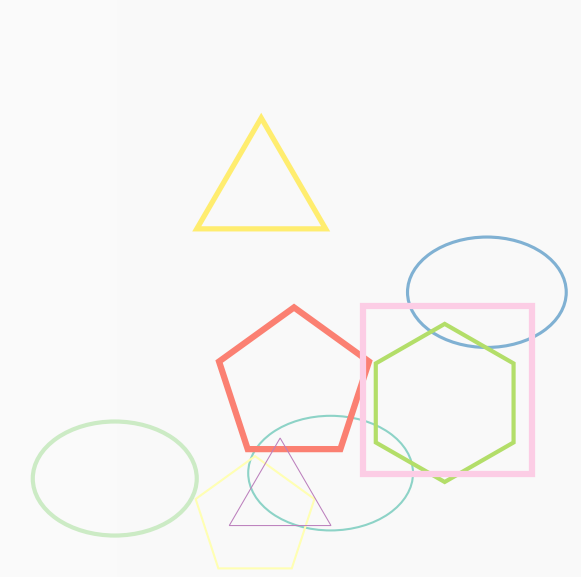[{"shape": "oval", "thickness": 1, "radius": 0.71, "center": [0.569, 0.18]}, {"shape": "pentagon", "thickness": 1, "radius": 0.54, "center": [0.439, 0.102]}, {"shape": "pentagon", "thickness": 3, "radius": 0.68, "center": [0.506, 0.331]}, {"shape": "oval", "thickness": 1.5, "radius": 0.68, "center": [0.838, 0.493]}, {"shape": "hexagon", "thickness": 2, "radius": 0.68, "center": [0.765, 0.301]}, {"shape": "square", "thickness": 3, "radius": 0.73, "center": [0.77, 0.324]}, {"shape": "triangle", "thickness": 0.5, "radius": 0.51, "center": [0.482, 0.14]}, {"shape": "oval", "thickness": 2, "radius": 0.71, "center": [0.197, 0.171]}, {"shape": "triangle", "thickness": 2.5, "radius": 0.64, "center": [0.449, 0.667]}]